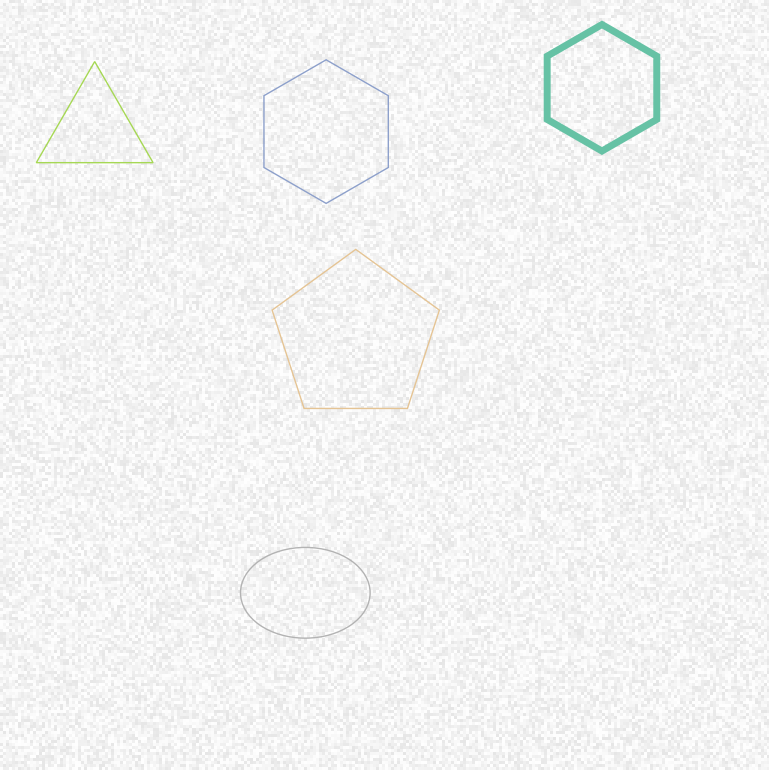[{"shape": "hexagon", "thickness": 2.5, "radius": 0.41, "center": [0.782, 0.886]}, {"shape": "hexagon", "thickness": 0.5, "radius": 0.47, "center": [0.424, 0.829]}, {"shape": "triangle", "thickness": 0.5, "radius": 0.44, "center": [0.123, 0.833]}, {"shape": "pentagon", "thickness": 0.5, "radius": 0.57, "center": [0.462, 0.562]}, {"shape": "oval", "thickness": 0.5, "radius": 0.42, "center": [0.396, 0.23]}]